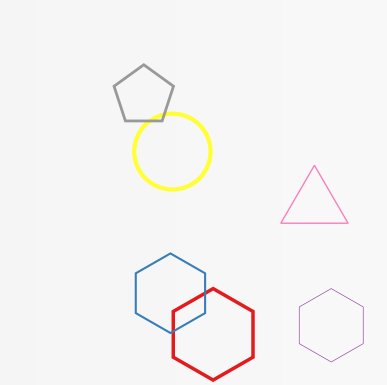[{"shape": "hexagon", "thickness": 2.5, "radius": 0.59, "center": [0.55, 0.132]}, {"shape": "hexagon", "thickness": 1.5, "radius": 0.52, "center": [0.44, 0.238]}, {"shape": "hexagon", "thickness": 0.5, "radius": 0.48, "center": [0.855, 0.155]}, {"shape": "circle", "thickness": 3, "radius": 0.49, "center": [0.445, 0.606]}, {"shape": "triangle", "thickness": 1, "radius": 0.5, "center": [0.811, 0.47]}, {"shape": "pentagon", "thickness": 2, "radius": 0.4, "center": [0.371, 0.751]}]